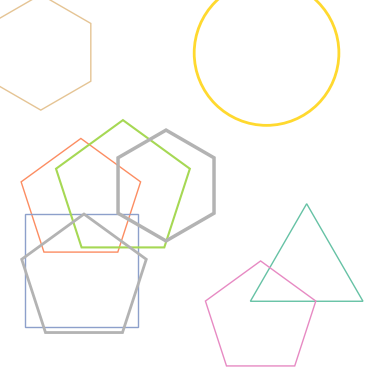[{"shape": "triangle", "thickness": 1, "radius": 0.84, "center": [0.797, 0.302]}, {"shape": "pentagon", "thickness": 1, "radius": 0.82, "center": [0.21, 0.477]}, {"shape": "square", "thickness": 1, "radius": 0.74, "center": [0.211, 0.298]}, {"shape": "pentagon", "thickness": 1, "radius": 0.75, "center": [0.677, 0.171]}, {"shape": "pentagon", "thickness": 1.5, "radius": 0.91, "center": [0.319, 0.505]}, {"shape": "circle", "thickness": 2, "radius": 0.94, "center": [0.692, 0.862]}, {"shape": "hexagon", "thickness": 1, "radius": 0.75, "center": [0.106, 0.864]}, {"shape": "pentagon", "thickness": 2, "radius": 0.85, "center": [0.218, 0.274]}, {"shape": "hexagon", "thickness": 2.5, "radius": 0.72, "center": [0.431, 0.518]}]